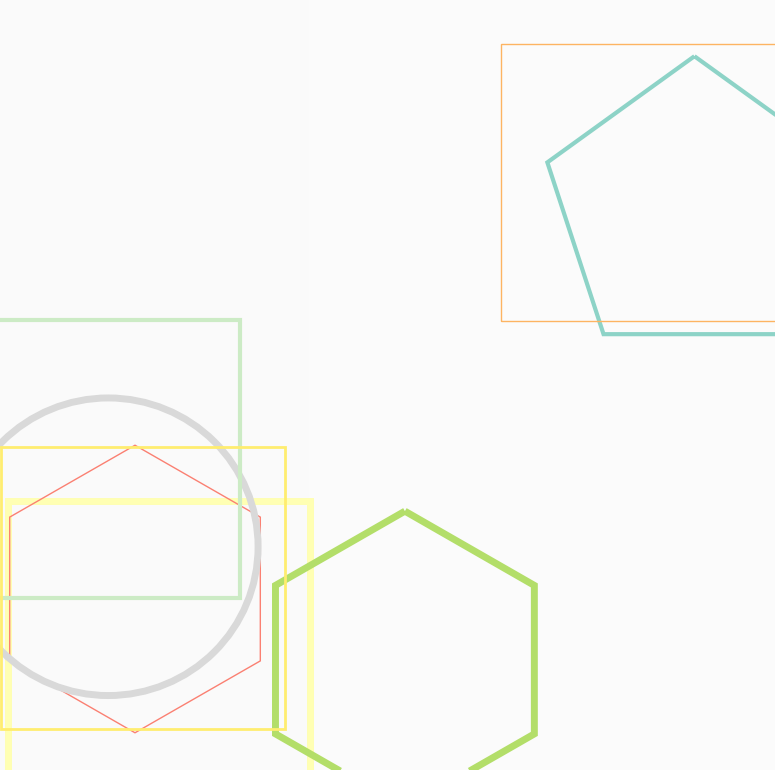[{"shape": "pentagon", "thickness": 1.5, "radius": 1.0, "center": [0.896, 0.727]}, {"shape": "square", "thickness": 2.5, "radius": 0.97, "center": [0.205, 0.155]}, {"shape": "hexagon", "thickness": 0.5, "radius": 0.93, "center": [0.174, 0.235]}, {"shape": "square", "thickness": 0.5, "radius": 0.9, "center": [0.826, 0.763]}, {"shape": "hexagon", "thickness": 2.5, "radius": 0.96, "center": [0.522, 0.143]}, {"shape": "circle", "thickness": 2.5, "radius": 0.97, "center": [0.14, 0.29]}, {"shape": "square", "thickness": 1.5, "radius": 0.9, "center": [0.129, 0.404]}, {"shape": "square", "thickness": 1, "radius": 0.92, "center": [0.185, 0.236]}]